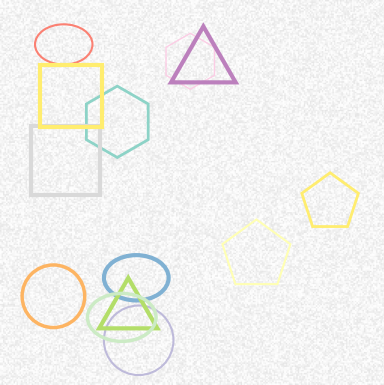[{"shape": "hexagon", "thickness": 2, "radius": 0.46, "center": [0.305, 0.684]}, {"shape": "pentagon", "thickness": 1.5, "radius": 0.46, "center": [0.666, 0.337]}, {"shape": "circle", "thickness": 1.5, "radius": 0.45, "center": [0.36, 0.116]}, {"shape": "oval", "thickness": 1.5, "radius": 0.37, "center": [0.166, 0.885]}, {"shape": "oval", "thickness": 3, "radius": 0.42, "center": [0.354, 0.278]}, {"shape": "circle", "thickness": 2.5, "radius": 0.41, "center": [0.139, 0.23]}, {"shape": "triangle", "thickness": 3, "radius": 0.44, "center": [0.333, 0.191]}, {"shape": "hexagon", "thickness": 1, "radius": 0.36, "center": [0.494, 0.841]}, {"shape": "square", "thickness": 3, "radius": 0.45, "center": [0.17, 0.583]}, {"shape": "triangle", "thickness": 3, "radius": 0.48, "center": [0.528, 0.834]}, {"shape": "oval", "thickness": 2.5, "radius": 0.45, "center": [0.316, 0.176]}, {"shape": "square", "thickness": 3, "radius": 0.4, "center": [0.184, 0.751]}, {"shape": "pentagon", "thickness": 2, "radius": 0.39, "center": [0.857, 0.474]}]